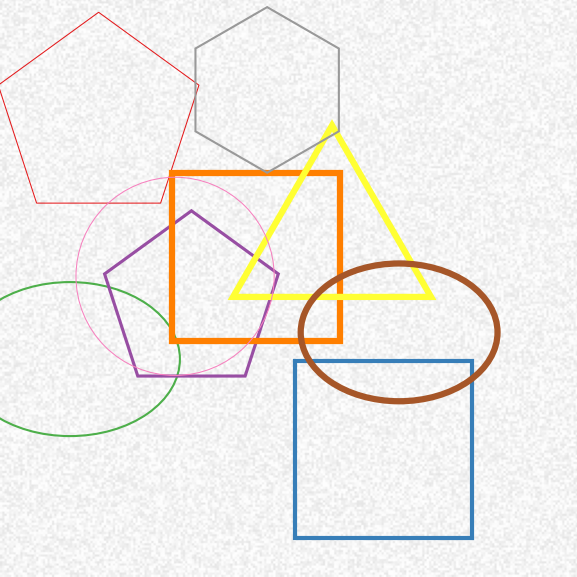[{"shape": "pentagon", "thickness": 0.5, "radius": 0.91, "center": [0.171, 0.795]}, {"shape": "square", "thickness": 2, "radius": 0.77, "center": [0.664, 0.221]}, {"shape": "oval", "thickness": 1, "radius": 0.95, "center": [0.121, 0.377]}, {"shape": "pentagon", "thickness": 1.5, "radius": 0.79, "center": [0.332, 0.476]}, {"shape": "square", "thickness": 3, "radius": 0.73, "center": [0.443, 0.555]}, {"shape": "triangle", "thickness": 3, "radius": 0.99, "center": [0.575, 0.584]}, {"shape": "oval", "thickness": 3, "radius": 0.85, "center": [0.691, 0.424]}, {"shape": "circle", "thickness": 0.5, "radius": 0.86, "center": [0.303, 0.521]}, {"shape": "hexagon", "thickness": 1, "radius": 0.72, "center": [0.463, 0.843]}]